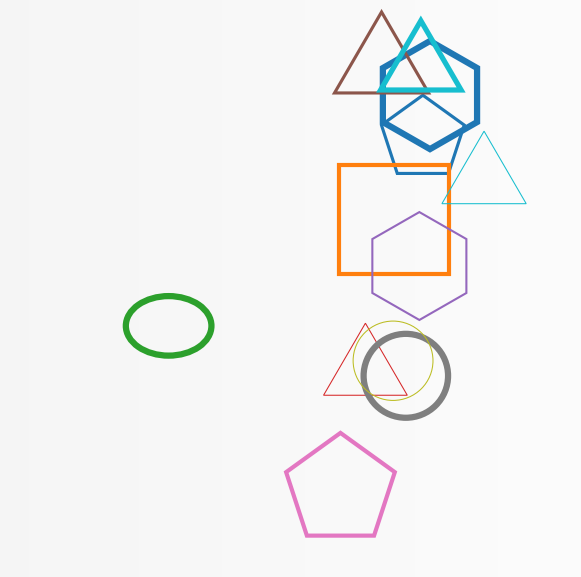[{"shape": "hexagon", "thickness": 3, "radius": 0.47, "center": [0.74, 0.835]}, {"shape": "pentagon", "thickness": 1.5, "radius": 0.37, "center": [0.727, 0.759]}, {"shape": "square", "thickness": 2, "radius": 0.47, "center": [0.679, 0.619]}, {"shape": "oval", "thickness": 3, "radius": 0.37, "center": [0.29, 0.435]}, {"shape": "triangle", "thickness": 0.5, "radius": 0.42, "center": [0.629, 0.356]}, {"shape": "hexagon", "thickness": 1, "radius": 0.47, "center": [0.721, 0.538]}, {"shape": "triangle", "thickness": 1.5, "radius": 0.47, "center": [0.656, 0.885]}, {"shape": "pentagon", "thickness": 2, "radius": 0.49, "center": [0.586, 0.151]}, {"shape": "circle", "thickness": 3, "radius": 0.36, "center": [0.698, 0.348]}, {"shape": "circle", "thickness": 0.5, "radius": 0.34, "center": [0.676, 0.374]}, {"shape": "triangle", "thickness": 2.5, "radius": 0.4, "center": [0.724, 0.883]}, {"shape": "triangle", "thickness": 0.5, "radius": 0.42, "center": [0.833, 0.688]}]